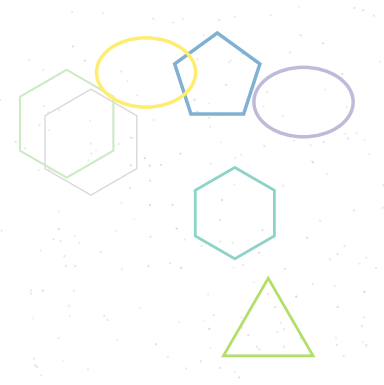[{"shape": "hexagon", "thickness": 2, "radius": 0.59, "center": [0.61, 0.446]}, {"shape": "oval", "thickness": 2.5, "radius": 0.64, "center": [0.788, 0.735]}, {"shape": "pentagon", "thickness": 2.5, "radius": 0.58, "center": [0.564, 0.798]}, {"shape": "triangle", "thickness": 2, "radius": 0.67, "center": [0.697, 0.143]}, {"shape": "hexagon", "thickness": 1, "radius": 0.69, "center": [0.236, 0.631]}, {"shape": "hexagon", "thickness": 1.5, "radius": 0.7, "center": [0.173, 0.679]}, {"shape": "oval", "thickness": 2.5, "radius": 0.64, "center": [0.379, 0.812]}]